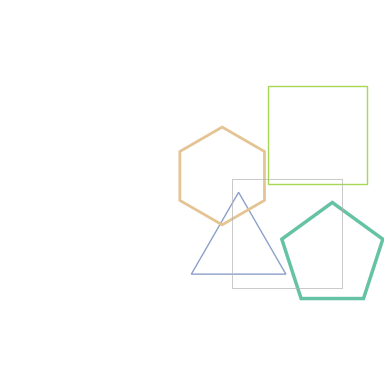[{"shape": "pentagon", "thickness": 2.5, "radius": 0.69, "center": [0.863, 0.336]}, {"shape": "triangle", "thickness": 1, "radius": 0.71, "center": [0.62, 0.359]}, {"shape": "square", "thickness": 1, "radius": 0.64, "center": [0.824, 0.649]}, {"shape": "hexagon", "thickness": 2, "radius": 0.63, "center": [0.577, 0.543]}, {"shape": "square", "thickness": 0.5, "radius": 0.71, "center": [0.745, 0.393]}]